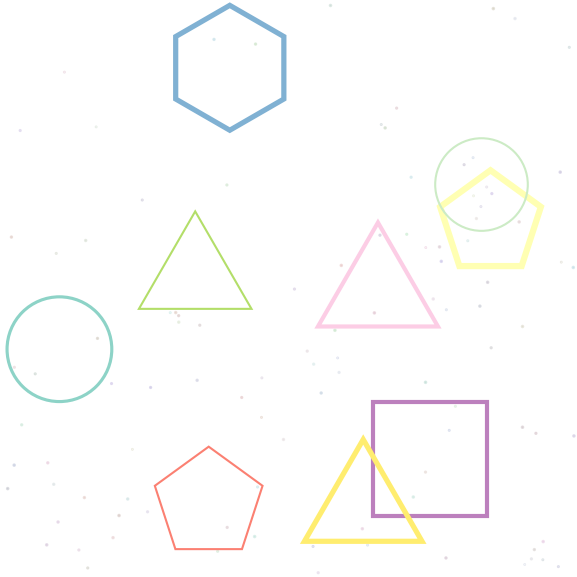[{"shape": "circle", "thickness": 1.5, "radius": 0.45, "center": [0.103, 0.394]}, {"shape": "pentagon", "thickness": 3, "radius": 0.46, "center": [0.849, 0.613]}, {"shape": "pentagon", "thickness": 1, "radius": 0.49, "center": [0.361, 0.128]}, {"shape": "hexagon", "thickness": 2.5, "radius": 0.54, "center": [0.398, 0.882]}, {"shape": "triangle", "thickness": 1, "radius": 0.56, "center": [0.338, 0.521]}, {"shape": "triangle", "thickness": 2, "radius": 0.6, "center": [0.654, 0.494]}, {"shape": "square", "thickness": 2, "radius": 0.5, "center": [0.744, 0.205]}, {"shape": "circle", "thickness": 1, "radius": 0.4, "center": [0.834, 0.68]}, {"shape": "triangle", "thickness": 2.5, "radius": 0.59, "center": [0.629, 0.121]}]